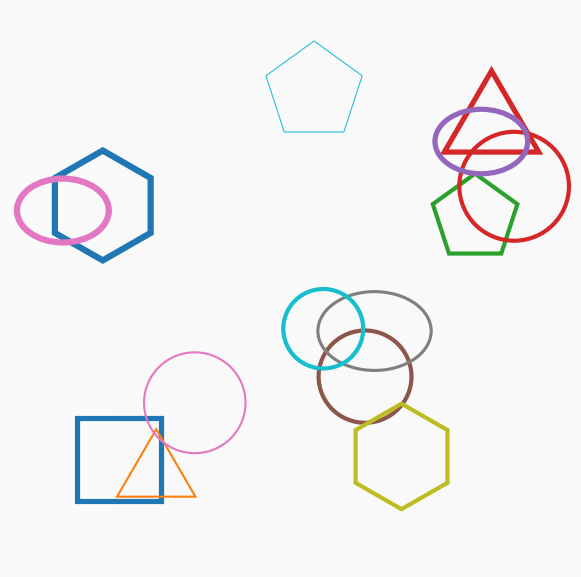[{"shape": "hexagon", "thickness": 3, "radius": 0.48, "center": [0.177, 0.643]}, {"shape": "square", "thickness": 2.5, "radius": 0.36, "center": [0.205, 0.203]}, {"shape": "triangle", "thickness": 1, "radius": 0.39, "center": [0.269, 0.178]}, {"shape": "pentagon", "thickness": 2, "radius": 0.38, "center": [0.817, 0.622]}, {"shape": "triangle", "thickness": 2.5, "radius": 0.47, "center": [0.846, 0.783]}, {"shape": "circle", "thickness": 2, "radius": 0.47, "center": [0.885, 0.677]}, {"shape": "oval", "thickness": 2.5, "radius": 0.4, "center": [0.828, 0.754]}, {"shape": "circle", "thickness": 2, "radius": 0.4, "center": [0.628, 0.347]}, {"shape": "circle", "thickness": 1, "radius": 0.44, "center": [0.335, 0.302]}, {"shape": "oval", "thickness": 3, "radius": 0.4, "center": [0.108, 0.635]}, {"shape": "oval", "thickness": 1.5, "radius": 0.49, "center": [0.644, 0.426]}, {"shape": "hexagon", "thickness": 2, "radius": 0.46, "center": [0.691, 0.209]}, {"shape": "pentagon", "thickness": 0.5, "radius": 0.44, "center": [0.54, 0.841]}, {"shape": "circle", "thickness": 2, "radius": 0.34, "center": [0.556, 0.43]}]